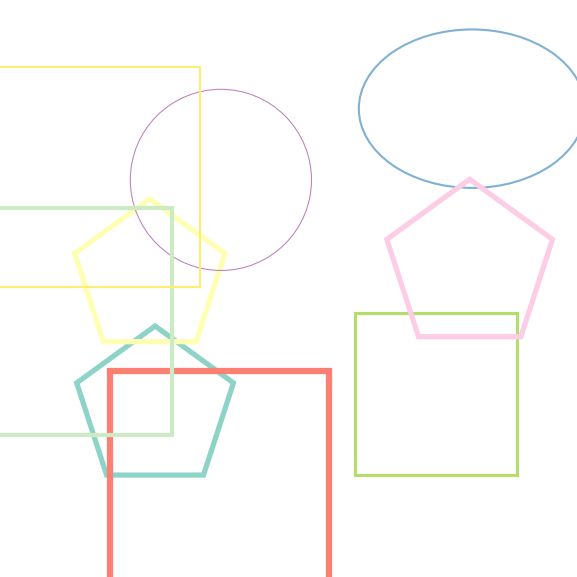[{"shape": "pentagon", "thickness": 2.5, "radius": 0.71, "center": [0.268, 0.292]}, {"shape": "pentagon", "thickness": 2.5, "radius": 0.68, "center": [0.259, 0.518]}, {"shape": "square", "thickness": 3, "radius": 0.95, "center": [0.38, 0.167]}, {"shape": "oval", "thickness": 1, "radius": 0.98, "center": [0.817, 0.811]}, {"shape": "square", "thickness": 1.5, "radius": 0.7, "center": [0.755, 0.316]}, {"shape": "pentagon", "thickness": 2.5, "radius": 0.75, "center": [0.813, 0.538]}, {"shape": "circle", "thickness": 0.5, "radius": 0.78, "center": [0.383, 0.688]}, {"shape": "square", "thickness": 2, "radius": 0.98, "center": [0.102, 0.442]}, {"shape": "square", "thickness": 1, "radius": 0.95, "center": [0.155, 0.692]}]